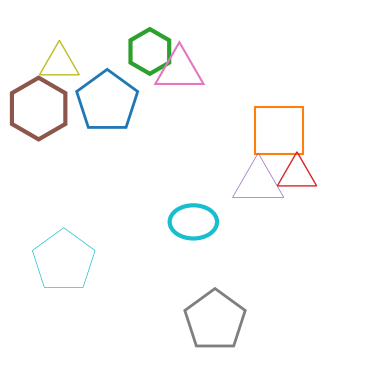[{"shape": "pentagon", "thickness": 2, "radius": 0.42, "center": [0.278, 0.736]}, {"shape": "square", "thickness": 1.5, "radius": 0.31, "center": [0.724, 0.661]}, {"shape": "hexagon", "thickness": 3, "radius": 0.29, "center": [0.389, 0.866]}, {"shape": "triangle", "thickness": 1, "radius": 0.3, "center": [0.771, 0.547]}, {"shape": "triangle", "thickness": 0.5, "radius": 0.38, "center": [0.671, 0.526]}, {"shape": "hexagon", "thickness": 3, "radius": 0.4, "center": [0.1, 0.718]}, {"shape": "triangle", "thickness": 1.5, "radius": 0.36, "center": [0.466, 0.818]}, {"shape": "pentagon", "thickness": 2, "radius": 0.41, "center": [0.559, 0.168]}, {"shape": "triangle", "thickness": 1, "radius": 0.3, "center": [0.154, 0.835]}, {"shape": "pentagon", "thickness": 0.5, "radius": 0.43, "center": [0.166, 0.323]}, {"shape": "oval", "thickness": 3, "radius": 0.31, "center": [0.502, 0.424]}]